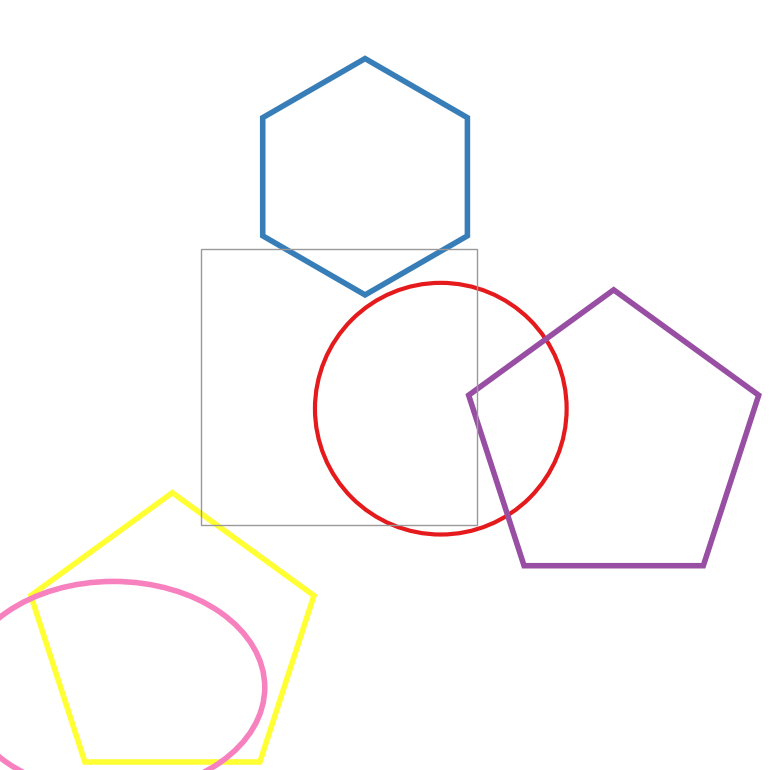[{"shape": "circle", "thickness": 1.5, "radius": 0.82, "center": [0.572, 0.469]}, {"shape": "hexagon", "thickness": 2, "radius": 0.77, "center": [0.474, 0.77]}, {"shape": "pentagon", "thickness": 2, "radius": 0.99, "center": [0.797, 0.426]}, {"shape": "pentagon", "thickness": 2, "radius": 0.97, "center": [0.224, 0.167]}, {"shape": "oval", "thickness": 2, "radius": 0.98, "center": [0.147, 0.107]}, {"shape": "square", "thickness": 0.5, "radius": 0.9, "center": [0.44, 0.498]}]